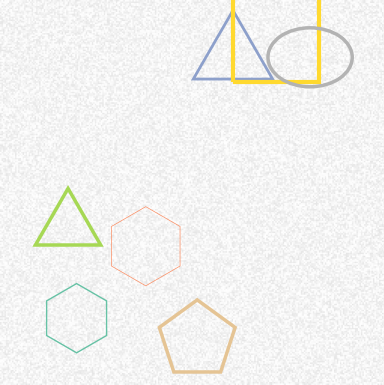[{"shape": "hexagon", "thickness": 1, "radius": 0.45, "center": [0.199, 0.174]}, {"shape": "hexagon", "thickness": 0.5, "radius": 0.51, "center": [0.379, 0.36]}, {"shape": "triangle", "thickness": 2, "radius": 0.59, "center": [0.605, 0.854]}, {"shape": "triangle", "thickness": 2.5, "radius": 0.49, "center": [0.177, 0.413]}, {"shape": "square", "thickness": 3, "radius": 0.56, "center": [0.717, 0.9]}, {"shape": "pentagon", "thickness": 2.5, "radius": 0.52, "center": [0.512, 0.118]}, {"shape": "oval", "thickness": 2.5, "radius": 0.55, "center": [0.805, 0.851]}]